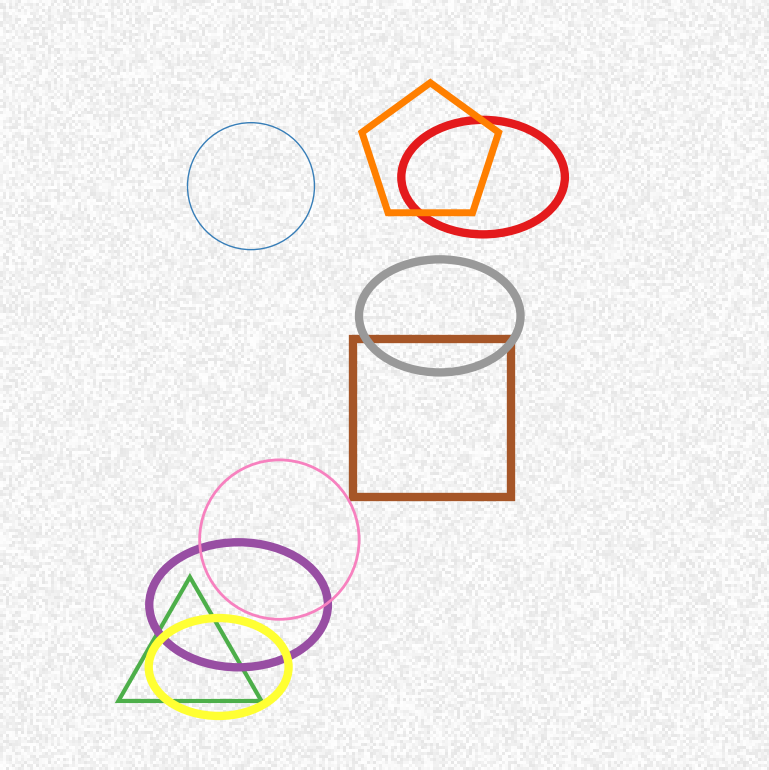[{"shape": "oval", "thickness": 3, "radius": 0.53, "center": [0.627, 0.77]}, {"shape": "circle", "thickness": 0.5, "radius": 0.41, "center": [0.326, 0.758]}, {"shape": "triangle", "thickness": 1.5, "radius": 0.54, "center": [0.247, 0.143]}, {"shape": "oval", "thickness": 3, "radius": 0.58, "center": [0.31, 0.215]}, {"shape": "pentagon", "thickness": 2.5, "radius": 0.47, "center": [0.559, 0.799]}, {"shape": "oval", "thickness": 3, "radius": 0.45, "center": [0.284, 0.134]}, {"shape": "square", "thickness": 3, "radius": 0.51, "center": [0.561, 0.457]}, {"shape": "circle", "thickness": 1, "radius": 0.52, "center": [0.363, 0.299]}, {"shape": "oval", "thickness": 3, "radius": 0.52, "center": [0.571, 0.59]}]